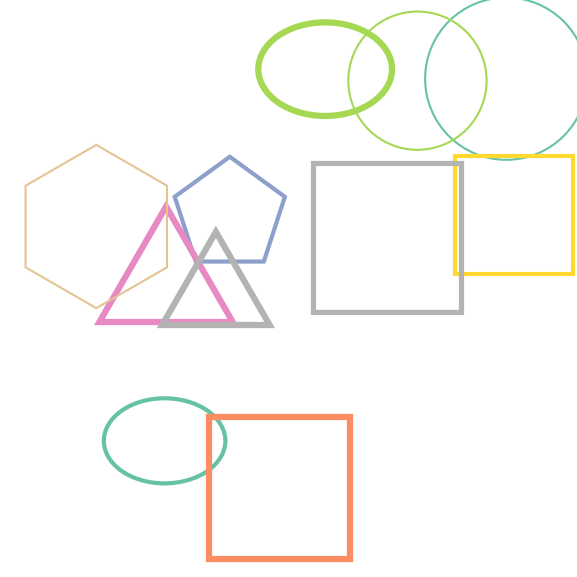[{"shape": "oval", "thickness": 2, "radius": 0.53, "center": [0.285, 0.236]}, {"shape": "circle", "thickness": 1, "radius": 0.7, "center": [0.877, 0.863]}, {"shape": "square", "thickness": 3, "radius": 0.61, "center": [0.484, 0.154]}, {"shape": "pentagon", "thickness": 2, "radius": 0.5, "center": [0.398, 0.627]}, {"shape": "triangle", "thickness": 3, "radius": 0.67, "center": [0.288, 0.508]}, {"shape": "oval", "thickness": 3, "radius": 0.58, "center": [0.563, 0.879]}, {"shape": "circle", "thickness": 1, "radius": 0.6, "center": [0.723, 0.859]}, {"shape": "square", "thickness": 2, "radius": 0.51, "center": [0.89, 0.627]}, {"shape": "hexagon", "thickness": 1, "radius": 0.71, "center": [0.167, 0.607]}, {"shape": "square", "thickness": 2.5, "radius": 0.64, "center": [0.67, 0.588]}, {"shape": "triangle", "thickness": 3, "radius": 0.54, "center": [0.374, 0.49]}]